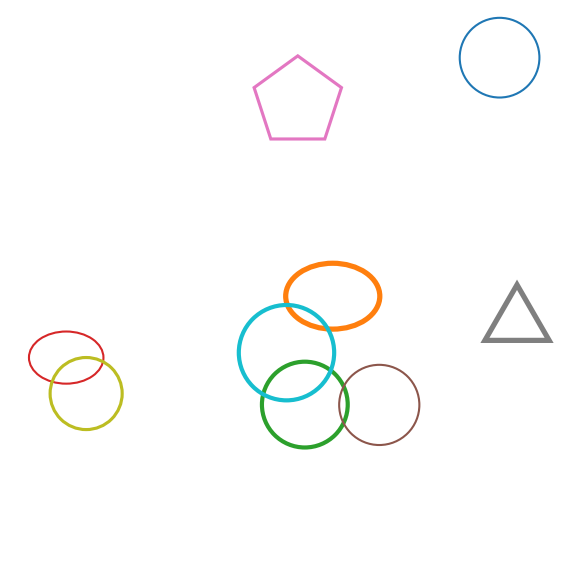[{"shape": "circle", "thickness": 1, "radius": 0.34, "center": [0.865, 0.899]}, {"shape": "oval", "thickness": 2.5, "radius": 0.41, "center": [0.576, 0.486]}, {"shape": "circle", "thickness": 2, "radius": 0.37, "center": [0.528, 0.299]}, {"shape": "oval", "thickness": 1, "radius": 0.32, "center": [0.115, 0.38]}, {"shape": "circle", "thickness": 1, "radius": 0.35, "center": [0.657, 0.298]}, {"shape": "pentagon", "thickness": 1.5, "radius": 0.4, "center": [0.516, 0.823]}, {"shape": "triangle", "thickness": 2.5, "radius": 0.32, "center": [0.895, 0.442]}, {"shape": "circle", "thickness": 1.5, "radius": 0.31, "center": [0.149, 0.318]}, {"shape": "circle", "thickness": 2, "radius": 0.41, "center": [0.496, 0.388]}]